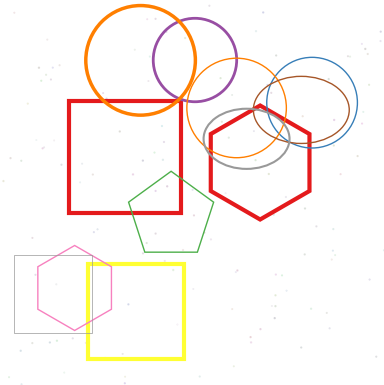[{"shape": "square", "thickness": 3, "radius": 0.73, "center": [0.324, 0.593]}, {"shape": "hexagon", "thickness": 3, "radius": 0.74, "center": [0.676, 0.578]}, {"shape": "circle", "thickness": 1, "radius": 0.59, "center": [0.811, 0.733]}, {"shape": "pentagon", "thickness": 1, "radius": 0.58, "center": [0.444, 0.439]}, {"shape": "circle", "thickness": 2, "radius": 0.54, "center": [0.506, 0.844]}, {"shape": "circle", "thickness": 2.5, "radius": 0.71, "center": [0.365, 0.843]}, {"shape": "circle", "thickness": 1, "radius": 0.65, "center": [0.615, 0.72]}, {"shape": "square", "thickness": 3, "radius": 0.62, "center": [0.354, 0.19]}, {"shape": "oval", "thickness": 1, "radius": 0.62, "center": [0.783, 0.715]}, {"shape": "hexagon", "thickness": 1, "radius": 0.55, "center": [0.194, 0.252]}, {"shape": "square", "thickness": 0.5, "radius": 0.5, "center": [0.138, 0.236]}, {"shape": "oval", "thickness": 1.5, "radius": 0.56, "center": [0.64, 0.639]}]